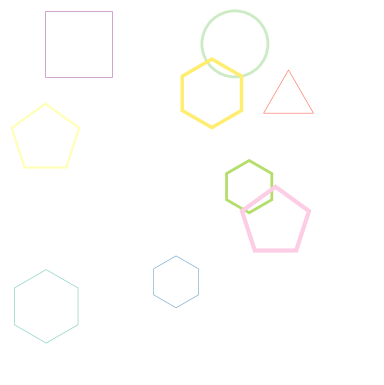[{"shape": "hexagon", "thickness": 0.5, "radius": 0.48, "center": [0.12, 0.204]}, {"shape": "pentagon", "thickness": 1.5, "radius": 0.46, "center": [0.118, 0.639]}, {"shape": "triangle", "thickness": 0.5, "radius": 0.37, "center": [0.749, 0.743]}, {"shape": "hexagon", "thickness": 0.5, "radius": 0.34, "center": [0.457, 0.268]}, {"shape": "hexagon", "thickness": 2, "radius": 0.34, "center": [0.647, 0.515]}, {"shape": "pentagon", "thickness": 3, "radius": 0.46, "center": [0.716, 0.423]}, {"shape": "square", "thickness": 0.5, "radius": 0.43, "center": [0.204, 0.885]}, {"shape": "circle", "thickness": 2, "radius": 0.43, "center": [0.61, 0.886]}, {"shape": "hexagon", "thickness": 2.5, "radius": 0.44, "center": [0.55, 0.758]}]